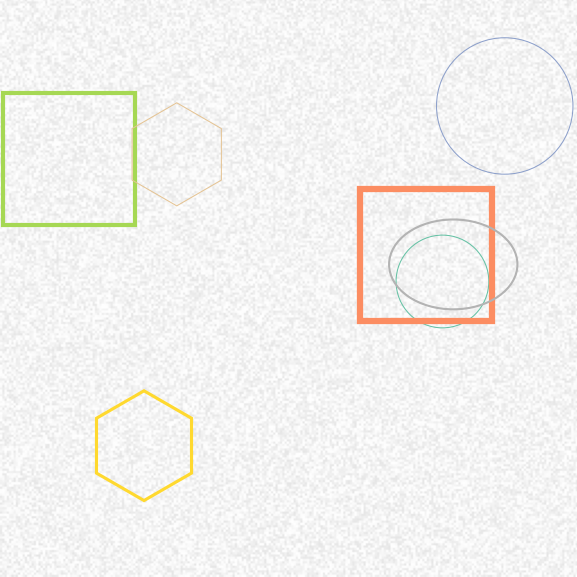[{"shape": "circle", "thickness": 0.5, "radius": 0.4, "center": [0.766, 0.512]}, {"shape": "square", "thickness": 3, "radius": 0.57, "center": [0.738, 0.558]}, {"shape": "circle", "thickness": 0.5, "radius": 0.59, "center": [0.874, 0.816]}, {"shape": "square", "thickness": 2, "radius": 0.57, "center": [0.12, 0.724]}, {"shape": "hexagon", "thickness": 1.5, "radius": 0.48, "center": [0.249, 0.227]}, {"shape": "hexagon", "thickness": 0.5, "radius": 0.45, "center": [0.306, 0.732]}, {"shape": "oval", "thickness": 1, "radius": 0.56, "center": [0.785, 0.541]}]